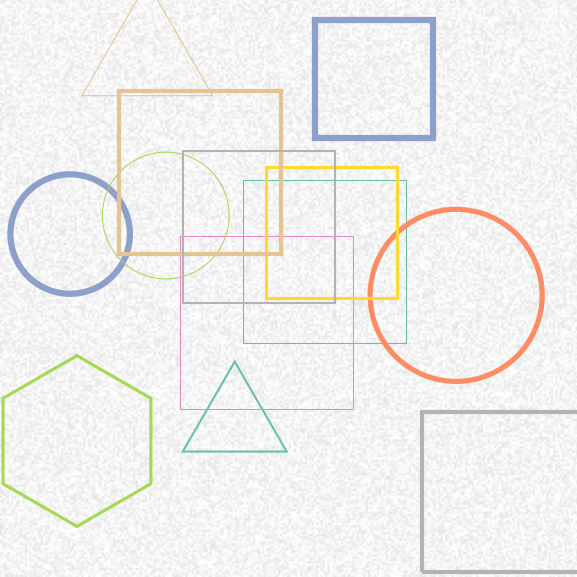[{"shape": "square", "thickness": 0.5, "radius": 0.71, "center": [0.561, 0.547]}, {"shape": "triangle", "thickness": 1, "radius": 0.52, "center": [0.406, 0.269]}, {"shape": "circle", "thickness": 2.5, "radius": 0.74, "center": [0.79, 0.488]}, {"shape": "square", "thickness": 3, "radius": 0.51, "center": [0.647, 0.862]}, {"shape": "circle", "thickness": 3, "radius": 0.52, "center": [0.121, 0.594]}, {"shape": "square", "thickness": 0.5, "radius": 0.75, "center": [0.461, 0.441]}, {"shape": "hexagon", "thickness": 1.5, "radius": 0.74, "center": [0.133, 0.235]}, {"shape": "circle", "thickness": 0.5, "radius": 0.55, "center": [0.287, 0.626]}, {"shape": "square", "thickness": 1.5, "radius": 0.57, "center": [0.574, 0.596]}, {"shape": "triangle", "thickness": 0.5, "radius": 0.65, "center": [0.255, 0.899]}, {"shape": "square", "thickness": 2, "radius": 0.7, "center": [0.346, 0.7]}, {"shape": "square", "thickness": 1, "radius": 0.66, "center": [0.449, 0.606]}, {"shape": "square", "thickness": 2, "radius": 0.69, "center": [0.869, 0.148]}]